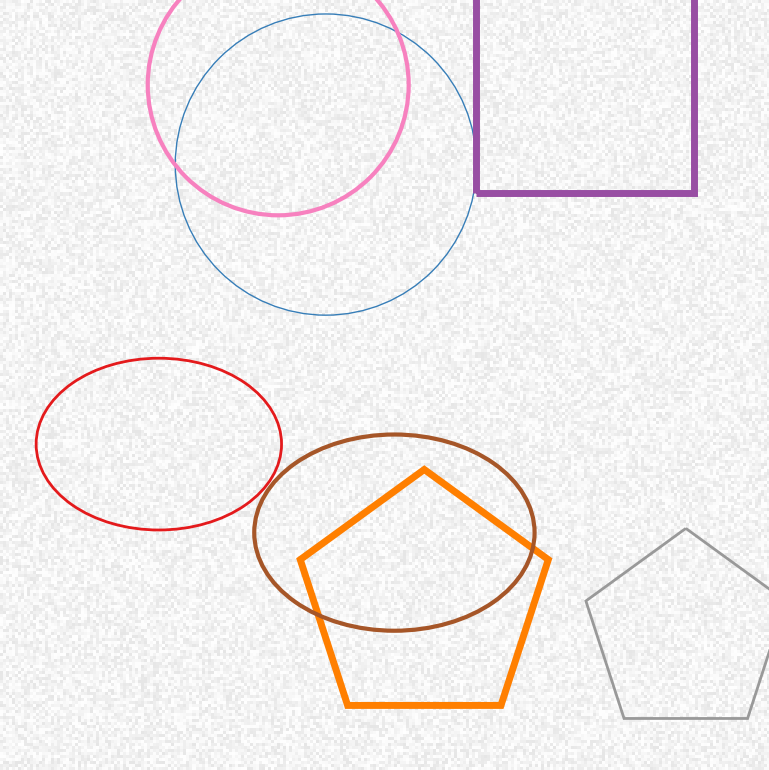[{"shape": "oval", "thickness": 1, "radius": 0.8, "center": [0.206, 0.423]}, {"shape": "circle", "thickness": 0.5, "radius": 0.98, "center": [0.423, 0.786]}, {"shape": "square", "thickness": 2.5, "radius": 0.71, "center": [0.76, 0.891]}, {"shape": "pentagon", "thickness": 2.5, "radius": 0.85, "center": [0.551, 0.221]}, {"shape": "oval", "thickness": 1.5, "radius": 0.91, "center": [0.512, 0.308]}, {"shape": "circle", "thickness": 1.5, "radius": 0.85, "center": [0.361, 0.89]}, {"shape": "pentagon", "thickness": 1, "radius": 0.68, "center": [0.891, 0.177]}]